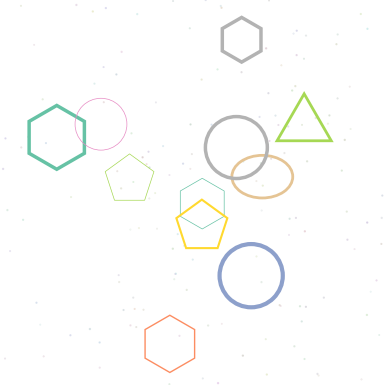[{"shape": "hexagon", "thickness": 0.5, "radius": 0.33, "center": [0.525, 0.471]}, {"shape": "hexagon", "thickness": 2.5, "radius": 0.41, "center": [0.147, 0.643]}, {"shape": "hexagon", "thickness": 1, "radius": 0.37, "center": [0.441, 0.107]}, {"shape": "circle", "thickness": 3, "radius": 0.41, "center": [0.652, 0.284]}, {"shape": "circle", "thickness": 0.5, "radius": 0.34, "center": [0.262, 0.677]}, {"shape": "pentagon", "thickness": 0.5, "radius": 0.33, "center": [0.337, 0.534]}, {"shape": "triangle", "thickness": 2, "radius": 0.41, "center": [0.79, 0.675]}, {"shape": "pentagon", "thickness": 1.5, "radius": 0.35, "center": [0.524, 0.412]}, {"shape": "oval", "thickness": 2, "radius": 0.4, "center": [0.681, 0.541]}, {"shape": "circle", "thickness": 2.5, "radius": 0.4, "center": [0.614, 0.617]}, {"shape": "hexagon", "thickness": 2.5, "radius": 0.29, "center": [0.628, 0.897]}]